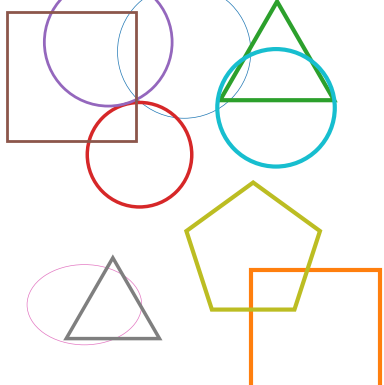[{"shape": "circle", "thickness": 0.5, "radius": 0.87, "center": [0.478, 0.866]}, {"shape": "square", "thickness": 3, "radius": 0.83, "center": [0.82, 0.133]}, {"shape": "triangle", "thickness": 3, "radius": 0.85, "center": [0.72, 0.825]}, {"shape": "circle", "thickness": 2.5, "radius": 0.68, "center": [0.362, 0.598]}, {"shape": "circle", "thickness": 2, "radius": 0.83, "center": [0.281, 0.89]}, {"shape": "square", "thickness": 2, "radius": 0.84, "center": [0.187, 0.801]}, {"shape": "oval", "thickness": 0.5, "radius": 0.74, "center": [0.219, 0.209]}, {"shape": "triangle", "thickness": 2.5, "radius": 0.7, "center": [0.293, 0.19]}, {"shape": "pentagon", "thickness": 3, "radius": 0.91, "center": [0.658, 0.343]}, {"shape": "circle", "thickness": 3, "radius": 0.76, "center": [0.717, 0.72]}]